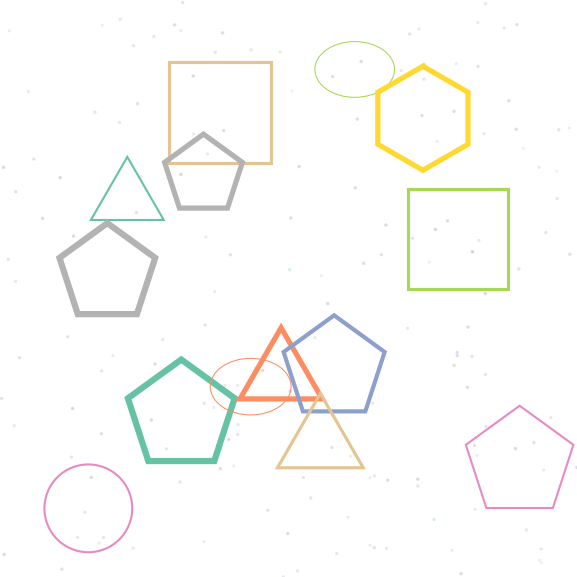[{"shape": "triangle", "thickness": 1, "radius": 0.36, "center": [0.22, 0.655]}, {"shape": "pentagon", "thickness": 3, "radius": 0.49, "center": [0.314, 0.279]}, {"shape": "triangle", "thickness": 2.5, "radius": 0.41, "center": [0.487, 0.349]}, {"shape": "oval", "thickness": 0.5, "radius": 0.35, "center": [0.434, 0.33]}, {"shape": "pentagon", "thickness": 2, "radius": 0.46, "center": [0.579, 0.361]}, {"shape": "circle", "thickness": 1, "radius": 0.38, "center": [0.153, 0.119]}, {"shape": "pentagon", "thickness": 1, "radius": 0.49, "center": [0.9, 0.199]}, {"shape": "oval", "thickness": 0.5, "radius": 0.34, "center": [0.614, 0.879]}, {"shape": "square", "thickness": 1.5, "radius": 0.43, "center": [0.793, 0.585]}, {"shape": "hexagon", "thickness": 2.5, "radius": 0.45, "center": [0.732, 0.794]}, {"shape": "square", "thickness": 1.5, "radius": 0.44, "center": [0.381, 0.805]}, {"shape": "triangle", "thickness": 1.5, "radius": 0.43, "center": [0.555, 0.232]}, {"shape": "pentagon", "thickness": 3, "radius": 0.44, "center": [0.186, 0.526]}, {"shape": "pentagon", "thickness": 2.5, "radius": 0.35, "center": [0.352, 0.696]}]